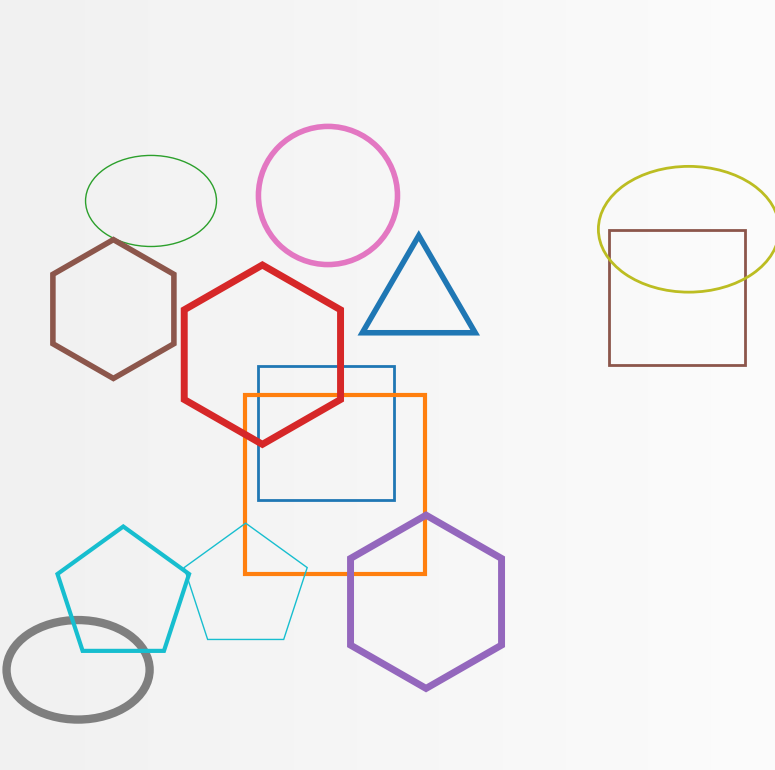[{"shape": "triangle", "thickness": 2, "radius": 0.42, "center": [0.54, 0.61]}, {"shape": "square", "thickness": 1, "radius": 0.44, "center": [0.421, 0.438]}, {"shape": "square", "thickness": 1.5, "radius": 0.58, "center": [0.433, 0.37]}, {"shape": "oval", "thickness": 0.5, "radius": 0.42, "center": [0.195, 0.739]}, {"shape": "hexagon", "thickness": 2.5, "radius": 0.58, "center": [0.339, 0.539]}, {"shape": "hexagon", "thickness": 2.5, "radius": 0.56, "center": [0.55, 0.218]}, {"shape": "hexagon", "thickness": 2, "radius": 0.45, "center": [0.146, 0.599]}, {"shape": "square", "thickness": 1, "radius": 0.44, "center": [0.874, 0.614]}, {"shape": "circle", "thickness": 2, "radius": 0.45, "center": [0.423, 0.746]}, {"shape": "oval", "thickness": 3, "radius": 0.46, "center": [0.101, 0.13]}, {"shape": "oval", "thickness": 1, "radius": 0.58, "center": [0.889, 0.702]}, {"shape": "pentagon", "thickness": 1.5, "radius": 0.45, "center": [0.159, 0.227]}, {"shape": "pentagon", "thickness": 0.5, "radius": 0.42, "center": [0.317, 0.237]}]